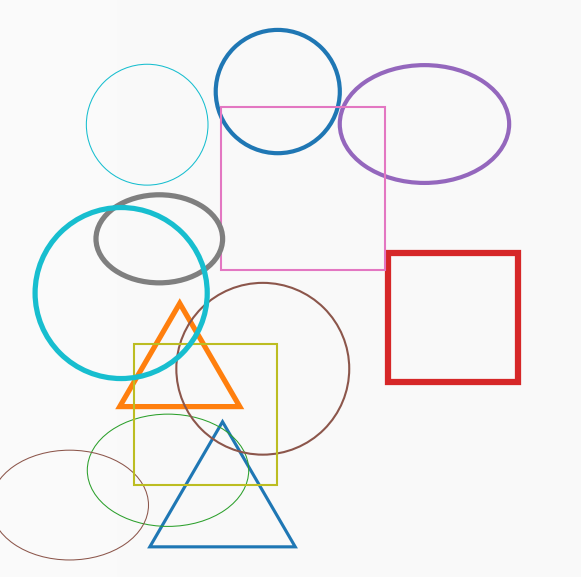[{"shape": "triangle", "thickness": 1.5, "radius": 0.72, "center": [0.383, 0.124]}, {"shape": "circle", "thickness": 2, "radius": 0.53, "center": [0.478, 0.841]}, {"shape": "triangle", "thickness": 2.5, "radius": 0.6, "center": [0.309, 0.355]}, {"shape": "oval", "thickness": 0.5, "radius": 0.69, "center": [0.289, 0.185]}, {"shape": "square", "thickness": 3, "radius": 0.56, "center": [0.779, 0.449]}, {"shape": "oval", "thickness": 2, "radius": 0.73, "center": [0.73, 0.784]}, {"shape": "circle", "thickness": 1, "radius": 0.74, "center": [0.452, 0.361]}, {"shape": "oval", "thickness": 0.5, "radius": 0.68, "center": [0.12, 0.125]}, {"shape": "square", "thickness": 1, "radius": 0.71, "center": [0.522, 0.673]}, {"shape": "oval", "thickness": 2.5, "radius": 0.54, "center": [0.274, 0.586]}, {"shape": "square", "thickness": 1, "radius": 0.61, "center": [0.353, 0.281]}, {"shape": "circle", "thickness": 2.5, "radius": 0.74, "center": [0.208, 0.492]}, {"shape": "circle", "thickness": 0.5, "radius": 0.52, "center": [0.253, 0.783]}]